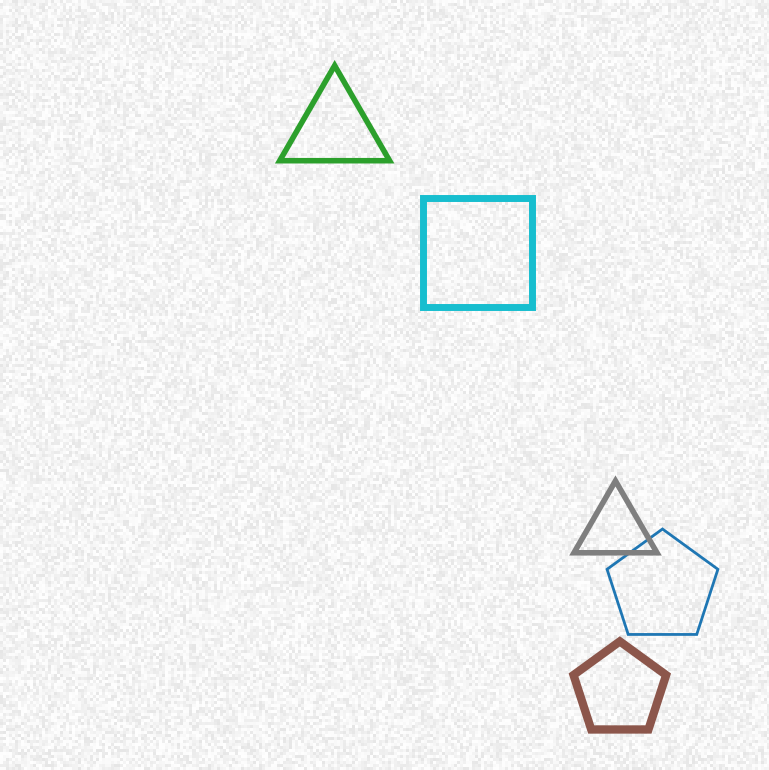[{"shape": "pentagon", "thickness": 1, "radius": 0.38, "center": [0.86, 0.237]}, {"shape": "triangle", "thickness": 2, "radius": 0.41, "center": [0.435, 0.832]}, {"shape": "pentagon", "thickness": 3, "radius": 0.32, "center": [0.805, 0.104]}, {"shape": "triangle", "thickness": 2, "radius": 0.31, "center": [0.799, 0.313]}, {"shape": "square", "thickness": 2.5, "radius": 0.35, "center": [0.62, 0.672]}]